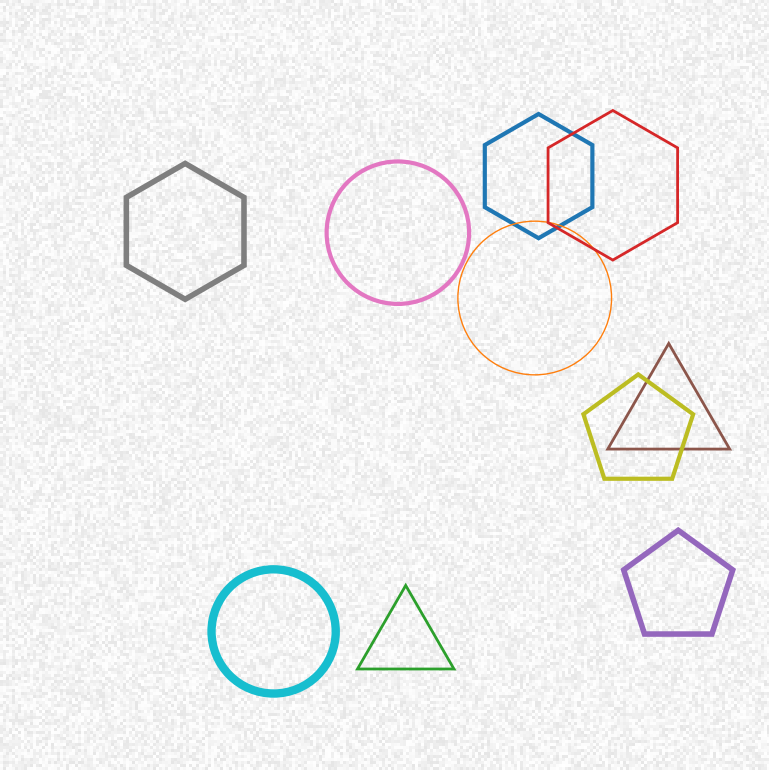[{"shape": "hexagon", "thickness": 1.5, "radius": 0.4, "center": [0.699, 0.771]}, {"shape": "circle", "thickness": 0.5, "radius": 0.5, "center": [0.694, 0.613]}, {"shape": "triangle", "thickness": 1, "radius": 0.36, "center": [0.527, 0.167]}, {"shape": "hexagon", "thickness": 1, "radius": 0.49, "center": [0.796, 0.759]}, {"shape": "pentagon", "thickness": 2, "radius": 0.37, "center": [0.881, 0.237]}, {"shape": "triangle", "thickness": 1, "radius": 0.46, "center": [0.868, 0.462]}, {"shape": "circle", "thickness": 1.5, "radius": 0.46, "center": [0.517, 0.698]}, {"shape": "hexagon", "thickness": 2, "radius": 0.44, "center": [0.24, 0.7]}, {"shape": "pentagon", "thickness": 1.5, "radius": 0.37, "center": [0.829, 0.439]}, {"shape": "circle", "thickness": 3, "radius": 0.4, "center": [0.355, 0.18]}]